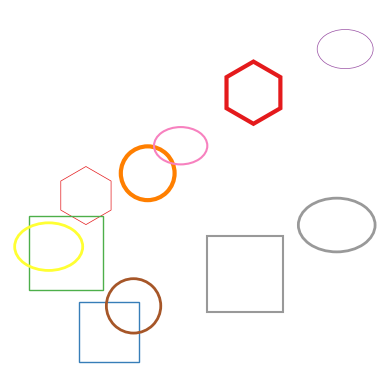[{"shape": "hexagon", "thickness": 3, "radius": 0.4, "center": [0.658, 0.759]}, {"shape": "hexagon", "thickness": 0.5, "radius": 0.38, "center": [0.223, 0.492]}, {"shape": "square", "thickness": 1, "radius": 0.39, "center": [0.283, 0.139]}, {"shape": "square", "thickness": 1, "radius": 0.48, "center": [0.171, 0.344]}, {"shape": "oval", "thickness": 0.5, "radius": 0.36, "center": [0.897, 0.873]}, {"shape": "circle", "thickness": 3, "radius": 0.35, "center": [0.384, 0.55]}, {"shape": "oval", "thickness": 2, "radius": 0.44, "center": [0.126, 0.359]}, {"shape": "circle", "thickness": 2, "radius": 0.35, "center": [0.347, 0.205]}, {"shape": "oval", "thickness": 1.5, "radius": 0.35, "center": [0.469, 0.621]}, {"shape": "oval", "thickness": 2, "radius": 0.5, "center": [0.875, 0.416]}, {"shape": "square", "thickness": 1.5, "radius": 0.49, "center": [0.637, 0.288]}]